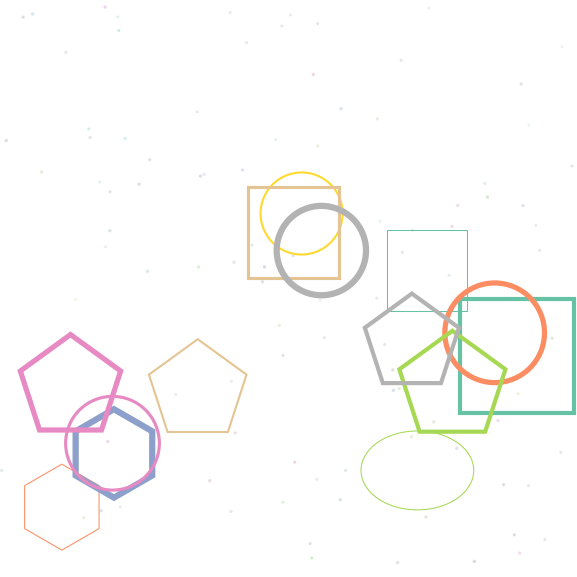[{"shape": "square", "thickness": 2, "radius": 0.49, "center": [0.895, 0.382]}, {"shape": "square", "thickness": 0.5, "radius": 0.35, "center": [0.739, 0.53]}, {"shape": "circle", "thickness": 2.5, "radius": 0.43, "center": [0.857, 0.423]}, {"shape": "hexagon", "thickness": 0.5, "radius": 0.37, "center": [0.107, 0.121]}, {"shape": "hexagon", "thickness": 3, "radius": 0.38, "center": [0.197, 0.214]}, {"shape": "pentagon", "thickness": 2.5, "radius": 0.46, "center": [0.122, 0.328]}, {"shape": "circle", "thickness": 1.5, "radius": 0.41, "center": [0.195, 0.232]}, {"shape": "oval", "thickness": 0.5, "radius": 0.49, "center": [0.723, 0.185]}, {"shape": "pentagon", "thickness": 2, "radius": 0.48, "center": [0.783, 0.33]}, {"shape": "circle", "thickness": 1, "radius": 0.36, "center": [0.522, 0.629]}, {"shape": "square", "thickness": 1.5, "radius": 0.4, "center": [0.509, 0.596]}, {"shape": "pentagon", "thickness": 1, "radius": 0.44, "center": [0.342, 0.323]}, {"shape": "pentagon", "thickness": 2, "radius": 0.43, "center": [0.713, 0.405]}, {"shape": "circle", "thickness": 3, "radius": 0.39, "center": [0.556, 0.565]}]